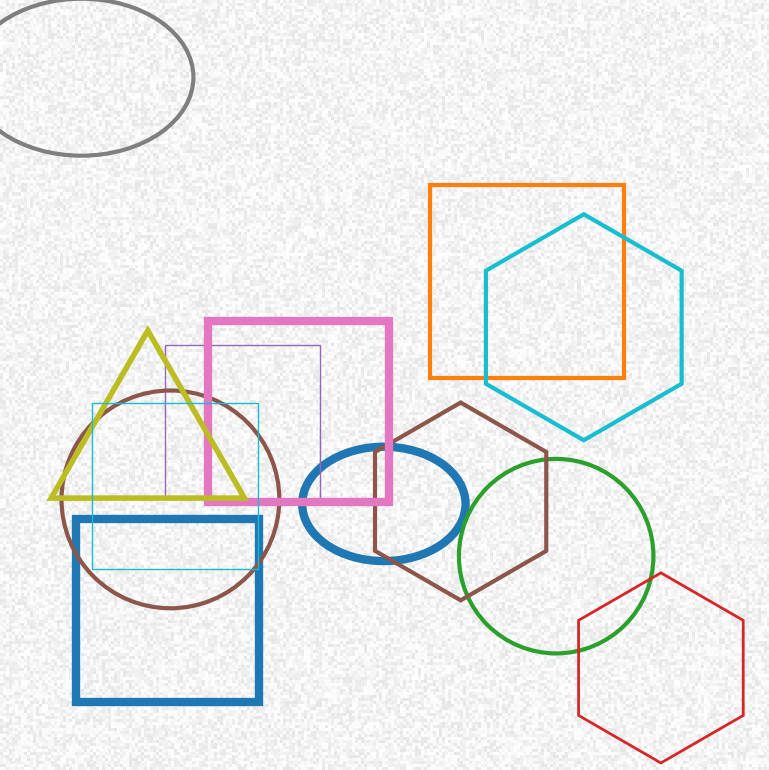[{"shape": "square", "thickness": 3, "radius": 0.6, "center": [0.218, 0.207]}, {"shape": "oval", "thickness": 3, "radius": 0.53, "center": [0.499, 0.346]}, {"shape": "square", "thickness": 1.5, "radius": 0.63, "center": [0.685, 0.635]}, {"shape": "circle", "thickness": 1.5, "radius": 0.63, "center": [0.722, 0.278]}, {"shape": "hexagon", "thickness": 1, "radius": 0.62, "center": [0.858, 0.133]}, {"shape": "square", "thickness": 0.5, "radius": 0.5, "center": [0.315, 0.452]}, {"shape": "circle", "thickness": 1.5, "radius": 0.71, "center": [0.221, 0.351]}, {"shape": "hexagon", "thickness": 1.5, "radius": 0.64, "center": [0.598, 0.349]}, {"shape": "square", "thickness": 3, "radius": 0.59, "center": [0.387, 0.466]}, {"shape": "oval", "thickness": 1.5, "radius": 0.73, "center": [0.106, 0.9]}, {"shape": "triangle", "thickness": 2, "radius": 0.73, "center": [0.192, 0.426]}, {"shape": "hexagon", "thickness": 1.5, "radius": 0.73, "center": [0.758, 0.575]}, {"shape": "square", "thickness": 0.5, "radius": 0.54, "center": [0.228, 0.369]}]